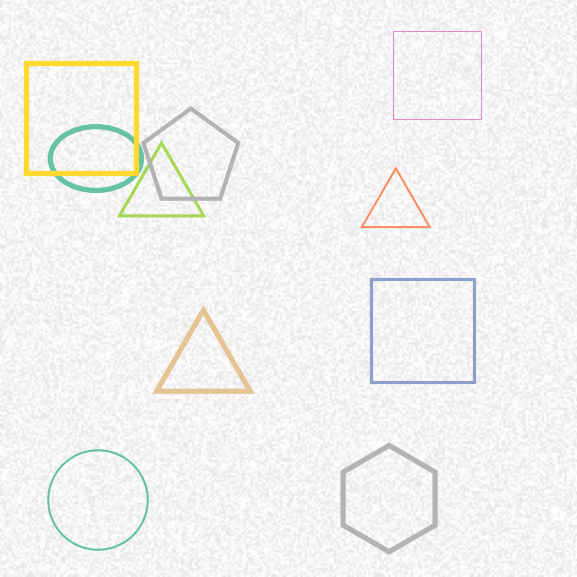[{"shape": "oval", "thickness": 2.5, "radius": 0.4, "center": [0.166, 0.725]}, {"shape": "circle", "thickness": 1, "radius": 0.43, "center": [0.17, 0.133]}, {"shape": "triangle", "thickness": 1, "radius": 0.34, "center": [0.685, 0.64]}, {"shape": "square", "thickness": 1.5, "radius": 0.45, "center": [0.732, 0.427]}, {"shape": "square", "thickness": 0.5, "radius": 0.38, "center": [0.756, 0.87]}, {"shape": "triangle", "thickness": 1.5, "radius": 0.42, "center": [0.28, 0.667]}, {"shape": "square", "thickness": 2.5, "radius": 0.48, "center": [0.14, 0.794]}, {"shape": "triangle", "thickness": 2.5, "radius": 0.47, "center": [0.352, 0.368]}, {"shape": "pentagon", "thickness": 2, "radius": 0.43, "center": [0.331, 0.725]}, {"shape": "hexagon", "thickness": 2.5, "radius": 0.46, "center": [0.674, 0.136]}]